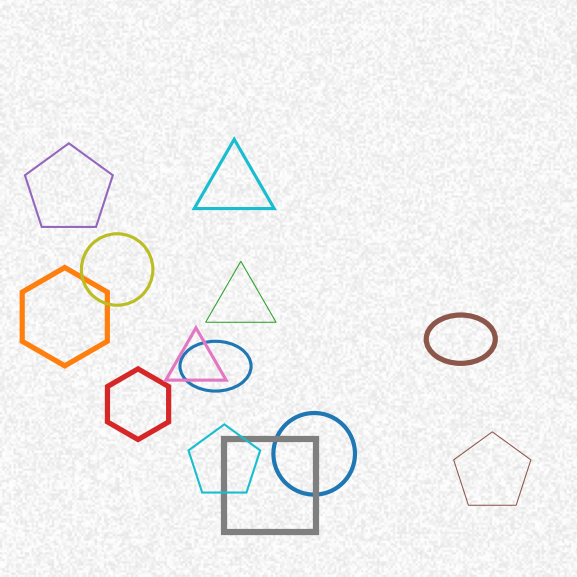[{"shape": "circle", "thickness": 2, "radius": 0.35, "center": [0.544, 0.213]}, {"shape": "oval", "thickness": 1.5, "radius": 0.31, "center": [0.373, 0.365]}, {"shape": "hexagon", "thickness": 2.5, "radius": 0.43, "center": [0.112, 0.451]}, {"shape": "triangle", "thickness": 0.5, "radius": 0.35, "center": [0.417, 0.476]}, {"shape": "hexagon", "thickness": 2.5, "radius": 0.31, "center": [0.239, 0.299]}, {"shape": "pentagon", "thickness": 1, "radius": 0.4, "center": [0.119, 0.671]}, {"shape": "pentagon", "thickness": 0.5, "radius": 0.35, "center": [0.852, 0.181]}, {"shape": "oval", "thickness": 2.5, "radius": 0.3, "center": [0.798, 0.412]}, {"shape": "triangle", "thickness": 1.5, "radius": 0.3, "center": [0.339, 0.371]}, {"shape": "square", "thickness": 3, "radius": 0.4, "center": [0.467, 0.158]}, {"shape": "circle", "thickness": 1.5, "radius": 0.31, "center": [0.203, 0.532]}, {"shape": "pentagon", "thickness": 1, "radius": 0.33, "center": [0.388, 0.199]}, {"shape": "triangle", "thickness": 1.5, "radius": 0.4, "center": [0.406, 0.678]}]